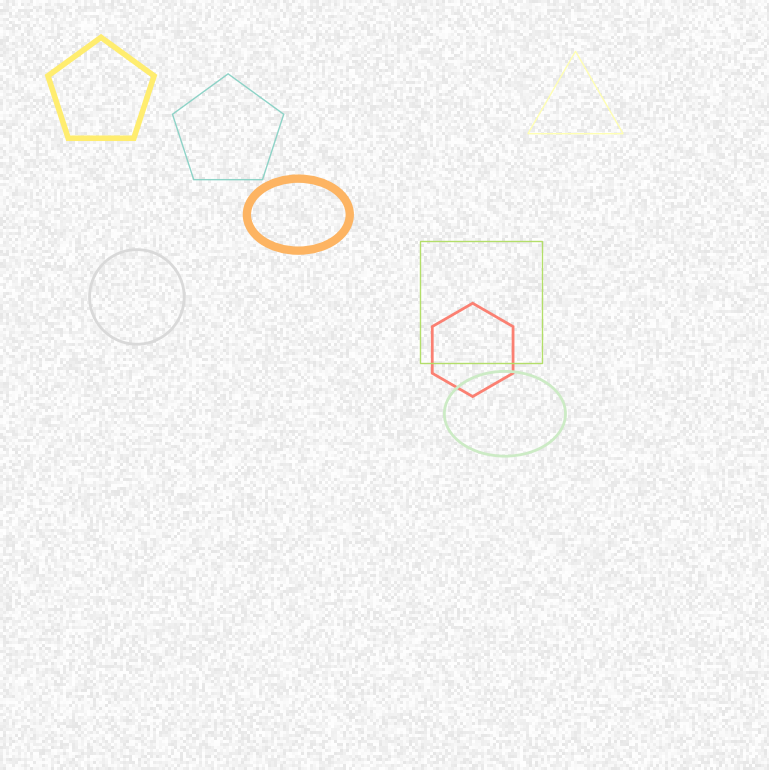[{"shape": "pentagon", "thickness": 0.5, "radius": 0.38, "center": [0.296, 0.828]}, {"shape": "triangle", "thickness": 0.5, "radius": 0.36, "center": [0.747, 0.862]}, {"shape": "hexagon", "thickness": 1, "radius": 0.3, "center": [0.614, 0.546]}, {"shape": "oval", "thickness": 3, "radius": 0.33, "center": [0.387, 0.721]}, {"shape": "square", "thickness": 0.5, "radius": 0.39, "center": [0.625, 0.608]}, {"shape": "circle", "thickness": 1, "radius": 0.31, "center": [0.178, 0.614]}, {"shape": "oval", "thickness": 1, "radius": 0.39, "center": [0.656, 0.463]}, {"shape": "pentagon", "thickness": 2, "radius": 0.36, "center": [0.131, 0.879]}]